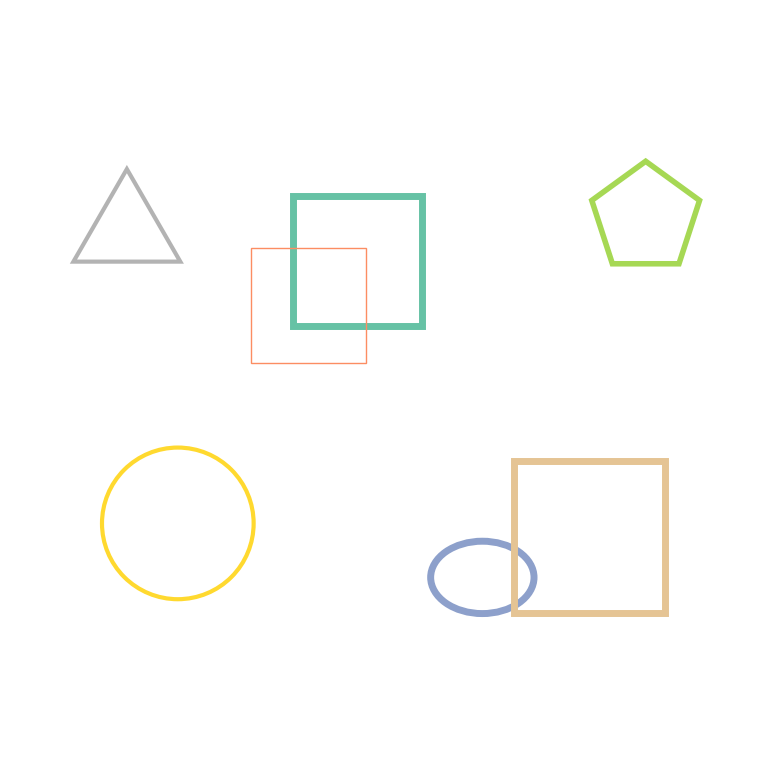[{"shape": "square", "thickness": 2.5, "radius": 0.42, "center": [0.465, 0.661]}, {"shape": "square", "thickness": 0.5, "radius": 0.37, "center": [0.401, 0.603]}, {"shape": "oval", "thickness": 2.5, "radius": 0.34, "center": [0.626, 0.25]}, {"shape": "pentagon", "thickness": 2, "radius": 0.37, "center": [0.839, 0.717]}, {"shape": "circle", "thickness": 1.5, "radius": 0.49, "center": [0.231, 0.32]}, {"shape": "square", "thickness": 2.5, "radius": 0.49, "center": [0.765, 0.303]}, {"shape": "triangle", "thickness": 1.5, "radius": 0.4, "center": [0.165, 0.7]}]